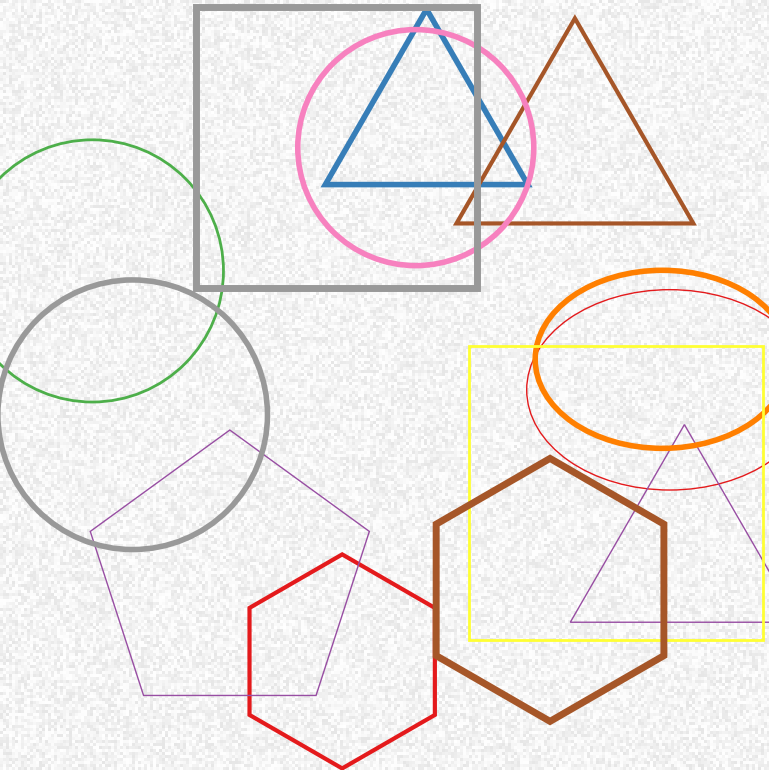[{"shape": "hexagon", "thickness": 1.5, "radius": 0.69, "center": [0.444, 0.141]}, {"shape": "oval", "thickness": 0.5, "radius": 0.93, "center": [0.87, 0.494]}, {"shape": "triangle", "thickness": 2, "radius": 0.76, "center": [0.554, 0.836]}, {"shape": "circle", "thickness": 1, "radius": 0.85, "center": [0.12, 0.648]}, {"shape": "triangle", "thickness": 0.5, "radius": 0.86, "center": [0.889, 0.277]}, {"shape": "pentagon", "thickness": 0.5, "radius": 0.95, "center": [0.298, 0.251]}, {"shape": "oval", "thickness": 2, "radius": 0.83, "center": [0.86, 0.533]}, {"shape": "square", "thickness": 1, "radius": 0.95, "center": [0.8, 0.359]}, {"shape": "triangle", "thickness": 1.5, "radius": 0.89, "center": [0.747, 0.799]}, {"shape": "hexagon", "thickness": 2.5, "radius": 0.85, "center": [0.714, 0.234]}, {"shape": "circle", "thickness": 2, "radius": 0.77, "center": [0.54, 0.808]}, {"shape": "square", "thickness": 2.5, "radius": 0.91, "center": [0.437, 0.809]}, {"shape": "circle", "thickness": 2, "radius": 0.88, "center": [0.172, 0.461]}]